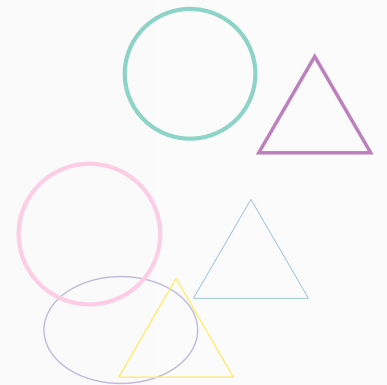[{"shape": "circle", "thickness": 3, "radius": 0.84, "center": [0.49, 0.808]}, {"shape": "oval", "thickness": 1, "radius": 0.99, "center": [0.312, 0.143]}, {"shape": "triangle", "thickness": 0.5, "radius": 0.86, "center": [0.648, 0.311]}, {"shape": "circle", "thickness": 3, "radius": 0.91, "center": [0.231, 0.392]}, {"shape": "triangle", "thickness": 2.5, "radius": 0.83, "center": [0.812, 0.687]}, {"shape": "triangle", "thickness": 1, "radius": 0.85, "center": [0.454, 0.106]}]